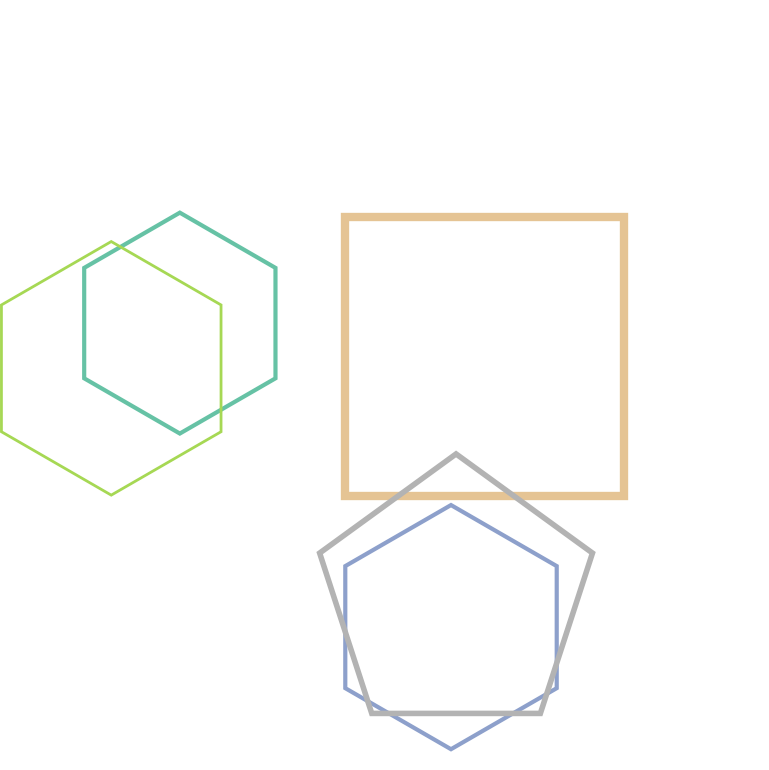[{"shape": "hexagon", "thickness": 1.5, "radius": 0.72, "center": [0.234, 0.58]}, {"shape": "hexagon", "thickness": 1.5, "radius": 0.79, "center": [0.586, 0.186]}, {"shape": "hexagon", "thickness": 1, "radius": 0.82, "center": [0.144, 0.522]}, {"shape": "square", "thickness": 3, "radius": 0.91, "center": [0.629, 0.537]}, {"shape": "pentagon", "thickness": 2, "radius": 0.93, "center": [0.592, 0.224]}]